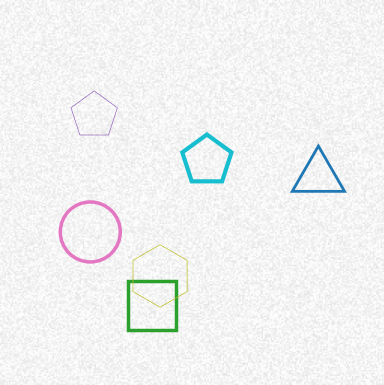[{"shape": "triangle", "thickness": 2, "radius": 0.39, "center": [0.827, 0.542]}, {"shape": "square", "thickness": 2.5, "radius": 0.32, "center": [0.394, 0.207]}, {"shape": "pentagon", "thickness": 0.5, "radius": 0.32, "center": [0.245, 0.701]}, {"shape": "circle", "thickness": 2.5, "radius": 0.39, "center": [0.234, 0.397]}, {"shape": "hexagon", "thickness": 0.5, "radius": 0.41, "center": [0.416, 0.283]}, {"shape": "pentagon", "thickness": 3, "radius": 0.34, "center": [0.537, 0.583]}]